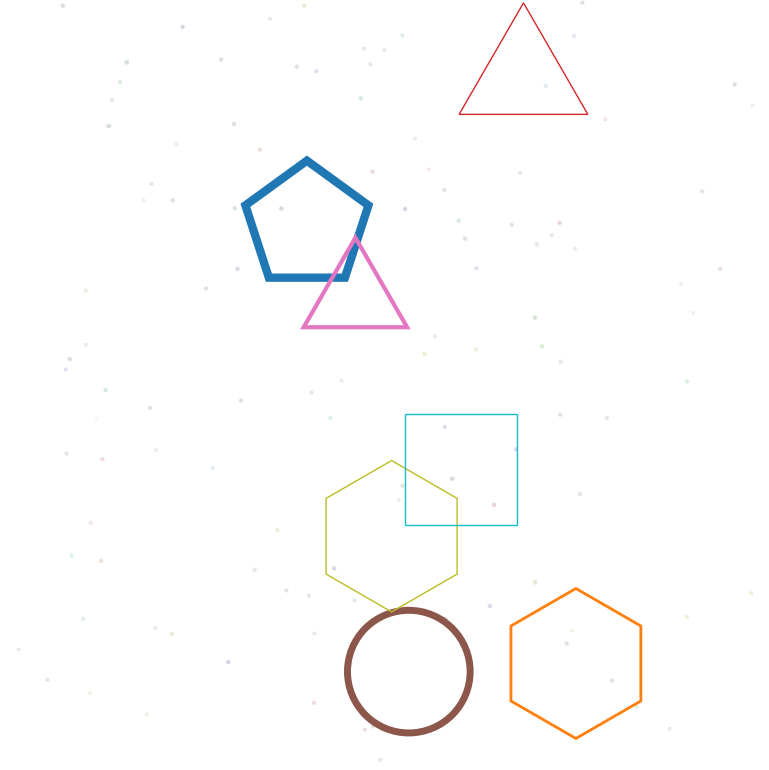[{"shape": "pentagon", "thickness": 3, "radius": 0.42, "center": [0.399, 0.707]}, {"shape": "hexagon", "thickness": 1, "radius": 0.49, "center": [0.748, 0.138]}, {"shape": "triangle", "thickness": 0.5, "radius": 0.48, "center": [0.68, 0.9]}, {"shape": "circle", "thickness": 2.5, "radius": 0.4, "center": [0.531, 0.128]}, {"shape": "triangle", "thickness": 1.5, "radius": 0.39, "center": [0.462, 0.614]}, {"shape": "hexagon", "thickness": 0.5, "radius": 0.49, "center": [0.509, 0.304]}, {"shape": "square", "thickness": 0.5, "radius": 0.36, "center": [0.598, 0.39]}]